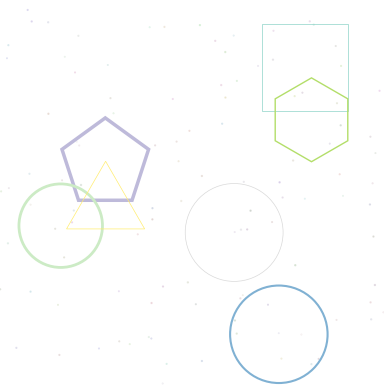[{"shape": "square", "thickness": 0.5, "radius": 0.56, "center": [0.791, 0.825]}, {"shape": "pentagon", "thickness": 2.5, "radius": 0.59, "center": [0.273, 0.575]}, {"shape": "circle", "thickness": 1.5, "radius": 0.63, "center": [0.724, 0.132]}, {"shape": "hexagon", "thickness": 1, "radius": 0.54, "center": [0.809, 0.689]}, {"shape": "circle", "thickness": 0.5, "radius": 0.64, "center": [0.608, 0.396]}, {"shape": "circle", "thickness": 2, "radius": 0.54, "center": [0.158, 0.414]}, {"shape": "triangle", "thickness": 0.5, "radius": 0.59, "center": [0.274, 0.464]}]